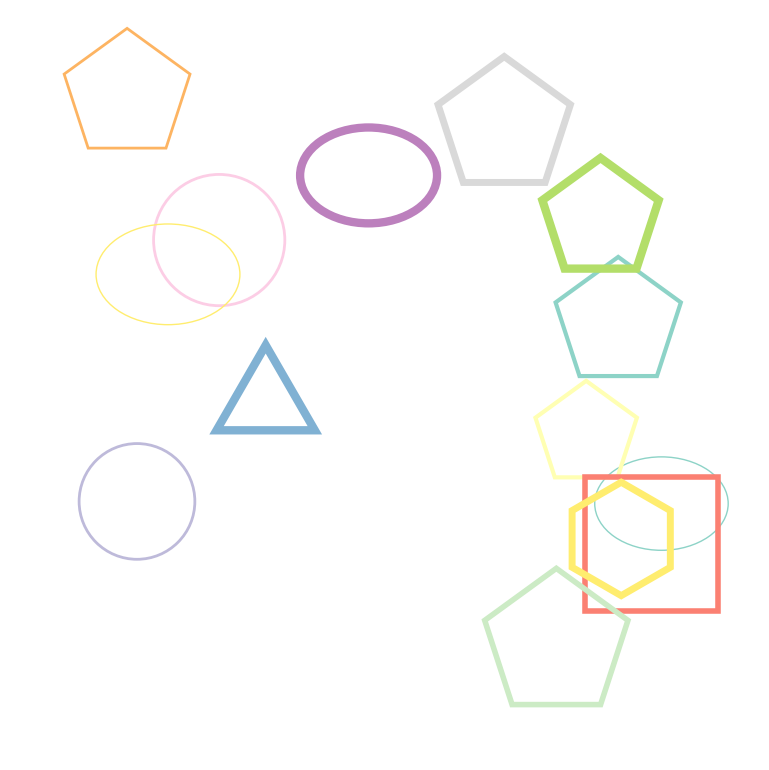[{"shape": "oval", "thickness": 0.5, "radius": 0.43, "center": [0.859, 0.346]}, {"shape": "pentagon", "thickness": 1.5, "radius": 0.43, "center": [0.803, 0.581]}, {"shape": "pentagon", "thickness": 1.5, "radius": 0.35, "center": [0.761, 0.436]}, {"shape": "circle", "thickness": 1, "radius": 0.38, "center": [0.178, 0.349]}, {"shape": "square", "thickness": 2, "radius": 0.43, "center": [0.846, 0.294]}, {"shape": "triangle", "thickness": 3, "radius": 0.37, "center": [0.345, 0.478]}, {"shape": "pentagon", "thickness": 1, "radius": 0.43, "center": [0.165, 0.877]}, {"shape": "pentagon", "thickness": 3, "radius": 0.4, "center": [0.78, 0.715]}, {"shape": "circle", "thickness": 1, "radius": 0.43, "center": [0.285, 0.688]}, {"shape": "pentagon", "thickness": 2.5, "radius": 0.45, "center": [0.655, 0.836]}, {"shape": "oval", "thickness": 3, "radius": 0.44, "center": [0.479, 0.772]}, {"shape": "pentagon", "thickness": 2, "radius": 0.49, "center": [0.723, 0.164]}, {"shape": "hexagon", "thickness": 2.5, "radius": 0.37, "center": [0.807, 0.3]}, {"shape": "oval", "thickness": 0.5, "radius": 0.47, "center": [0.218, 0.644]}]